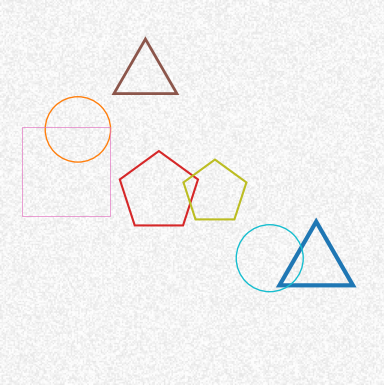[{"shape": "triangle", "thickness": 3, "radius": 0.55, "center": [0.821, 0.314]}, {"shape": "circle", "thickness": 1, "radius": 0.42, "center": [0.202, 0.664]}, {"shape": "pentagon", "thickness": 1.5, "radius": 0.53, "center": [0.413, 0.501]}, {"shape": "triangle", "thickness": 2, "radius": 0.47, "center": [0.378, 0.804]}, {"shape": "square", "thickness": 0.5, "radius": 0.58, "center": [0.171, 0.555]}, {"shape": "pentagon", "thickness": 1.5, "radius": 0.43, "center": [0.558, 0.5]}, {"shape": "circle", "thickness": 1, "radius": 0.43, "center": [0.701, 0.329]}]